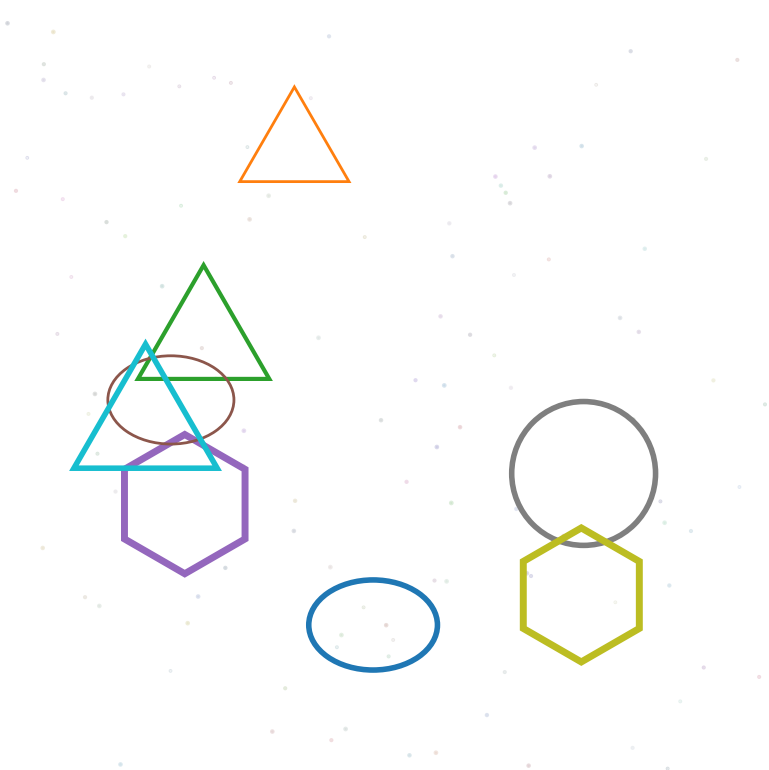[{"shape": "oval", "thickness": 2, "radius": 0.42, "center": [0.485, 0.188]}, {"shape": "triangle", "thickness": 1, "radius": 0.41, "center": [0.382, 0.805]}, {"shape": "triangle", "thickness": 1.5, "radius": 0.49, "center": [0.264, 0.557]}, {"shape": "hexagon", "thickness": 2.5, "radius": 0.45, "center": [0.24, 0.345]}, {"shape": "oval", "thickness": 1, "radius": 0.41, "center": [0.222, 0.481]}, {"shape": "circle", "thickness": 2, "radius": 0.47, "center": [0.758, 0.385]}, {"shape": "hexagon", "thickness": 2.5, "radius": 0.44, "center": [0.755, 0.227]}, {"shape": "triangle", "thickness": 2, "radius": 0.54, "center": [0.189, 0.446]}]